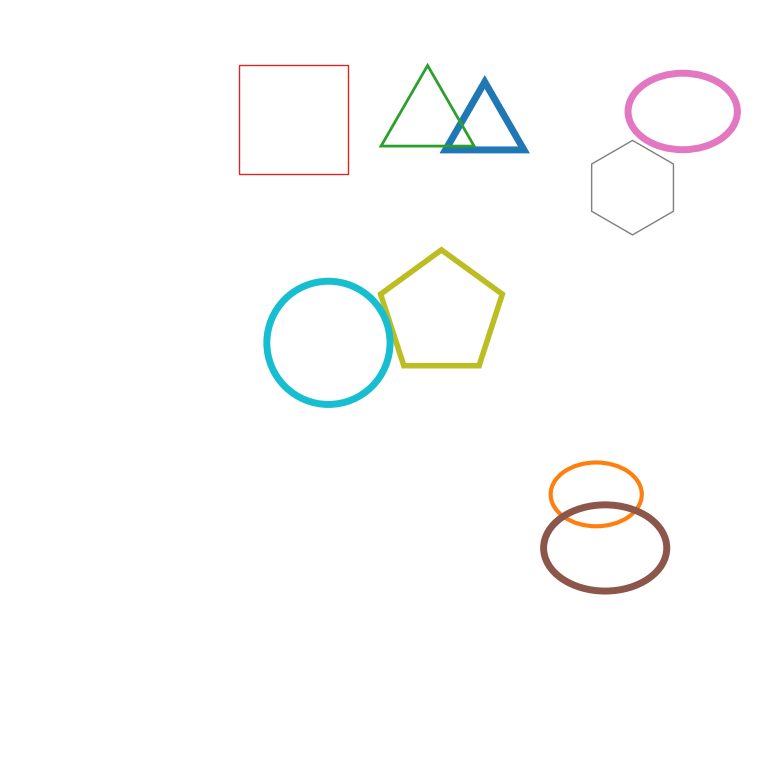[{"shape": "triangle", "thickness": 2.5, "radius": 0.29, "center": [0.63, 0.835]}, {"shape": "oval", "thickness": 1.5, "radius": 0.3, "center": [0.774, 0.358]}, {"shape": "triangle", "thickness": 1, "radius": 0.35, "center": [0.555, 0.845]}, {"shape": "square", "thickness": 0.5, "radius": 0.35, "center": [0.382, 0.845]}, {"shape": "oval", "thickness": 2.5, "radius": 0.4, "center": [0.786, 0.288]}, {"shape": "oval", "thickness": 2.5, "radius": 0.35, "center": [0.887, 0.855]}, {"shape": "hexagon", "thickness": 0.5, "radius": 0.31, "center": [0.821, 0.756]}, {"shape": "pentagon", "thickness": 2, "radius": 0.42, "center": [0.573, 0.592]}, {"shape": "circle", "thickness": 2.5, "radius": 0.4, "center": [0.427, 0.555]}]